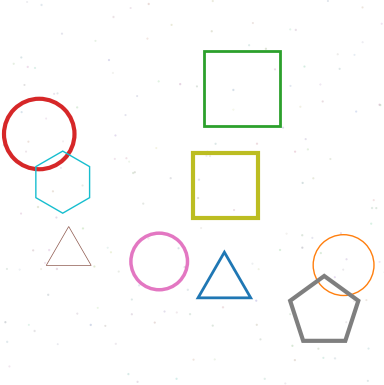[{"shape": "triangle", "thickness": 2, "radius": 0.39, "center": [0.583, 0.266]}, {"shape": "circle", "thickness": 1, "radius": 0.39, "center": [0.892, 0.311]}, {"shape": "square", "thickness": 2, "radius": 0.49, "center": [0.629, 0.77]}, {"shape": "circle", "thickness": 3, "radius": 0.46, "center": [0.102, 0.652]}, {"shape": "triangle", "thickness": 0.5, "radius": 0.34, "center": [0.178, 0.344]}, {"shape": "circle", "thickness": 2.5, "radius": 0.37, "center": [0.414, 0.321]}, {"shape": "pentagon", "thickness": 3, "radius": 0.47, "center": [0.842, 0.19]}, {"shape": "square", "thickness": 3, "radius": 0.42, "center": [0.586, 0.518]}, {"shape": "hexagon", "thickness": 1, "radius": 0.4, "center": [0.163, 0.527]}]